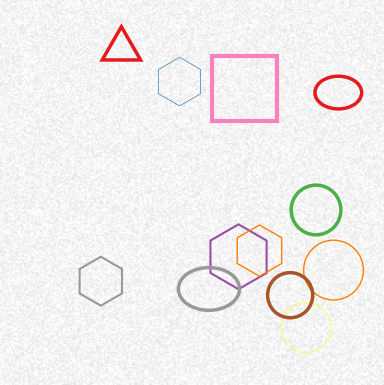[{"shape": "triangle", "thickness": 2.5, "radius": 0.29, "center": [0.315, 0.873]}, {"shape": "oval", "thickness": 2.5, "radius": 0.3, "center": [0.879, 0.76]}, {"shape": "hexagon", "thickness": 0.5, "radius": 0.32, "center": [0.466, 0.788]}, {"shape": "circle", "thickness": 2.5, "radius": 0.32, "center": [0.821, 0.455]}, {"shape": "hexagon", "thickness": 1.5, "radius": 0.42, "center": [0.62, 0.333]}, {"shape": "hexagon", "thickness": 1, "radius": 0.33, "center": [0.674, 0.349]}, {"shape": "circle", "thickness": 1, "radius": 0.39, "center": [0.866, 0.298]}, {"shape": "circle", "thickness": 0.5, "radius": 0.33, "center": [0.795, 0.149]}, {"shape": "circle", "thickness": 2.5, "radius": 0.29, "center": [0.754, 0.233]}, {"shape": "square", "thickness": 3, "radius": 0.42, "center": [0.635, 0.77]}, {"shape": "hexagon", "thickness": 1.5, "radius": 0.32, "center": [0.262, 0.27]}, {"shape": "oval", "thickness": 2.5, "radius": 0.4, "center": [0.543, 0.25]}]